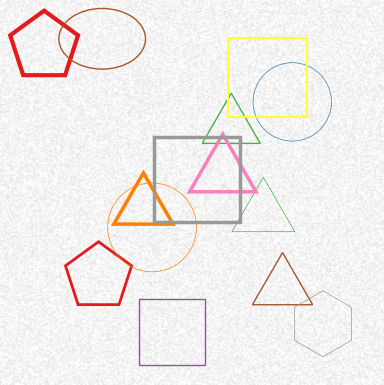[{"shape": "pentagon", "thickness": 2, "radius": 0.45, "center": [0.256, 0.282]}, {"shape": "pentagon", "thickness": 3, "radius": 0.46, "center": [0.115, 0.88]}, {"shape": "circle", "thickness": 0.5, "radius": 0.51, "center": [0.759, 0.735]}, {"shape": "triangle", "thickness": 1, "radius": 0.43, "center": [0.601, 0.671]}, {"shape": "triangle", "thickness": 0.5, "radius": 0.47, "center": [0.684, 0.445]}, {"shape": "square", "thickness": 1, "radius": 0.43, "center": [0.446, 0.138]}, {"shape": "circle", "thickness": 0.5, "radius": 0.58, "center": [0.395, 0.409]}, {"shape": "triangle", "thickness": 2.5, "radius": 0.44, "center": [0.373, 0.462]}, {"shape": "square", "thickness": 1.5, "radius": 0.51, "center": [0.694, 0.8]}, {"shape": "triangle", "thickness": 1, "radius": 0.45, "center": [0.734, 0.254]}, {"shape": "oval", "thickness": 1, "radius": 0.56, "center": [0.265, 0.899]}, {"shape": "triangle", "thickness": 2.5, "radius": 0.5, "center": [0.579, 0.552]}, {"shape": "hexagon", "thickness": 0.5, "radius": 0.43, "center": [0.839, 0.159]}, {"shape": "square", "thickness": 2.5, "radius": 0.56, "center": [0.512, 0.534]}]